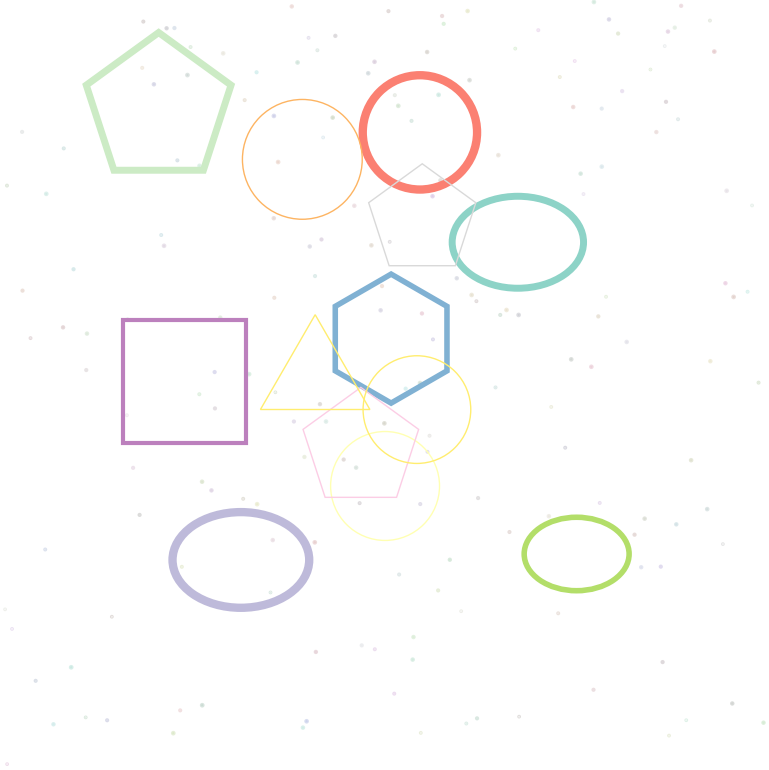[{"shape": "oval", "thickness": 2.5, "radius": 0.43, "center": [0.673, 0.685]}, {"shape": "circle", "thickness": 0.5, "radius": 0.35, "center": [0.5, 0.369]}, {"shape": "oval", "thickness": 3, "radius": 0.44, "center": [0.313, 0.273]}, {"shape": "circle", "thickness": 3, "radius": 0.37, "center": [0.545, 0.828]}, {"shape": "hexagon", "thickness": 2, "radius": 0.42, "center": [0.508, 0.56]}, {"shape": "circle", "thickness": 0.5, "radius": 0.39, "center": [0.393, 0.793]}, {"shape": "oval", "thickness": 2, "radius": 0.34, "center": [0.749, 0.281]}, {"shape": "pentagon", "thickness": 0.5, "radius": 0.39, "center": [0.469, 0.418]}, {"shape": "pentagon", "thickness": 0.5, "radius": 0.37, "center": [0.548, 0.714]}, {"shape": "square", "thickness": 1.5, "radius": 0.4, "center": [0.24, 0.504]}, {"shape": "pentagon", "thickness": 2.5, "radius": 0.49, "center": [0.206, 0.859]}, {"shape": "triangle", "thickness": 0.5, "radius": 0.41, "center": [0.409, 0.509]}, {"shape": "circle", "thickness": 0.5, "radius": 0.35, "center": [0.541, 0.468]}]